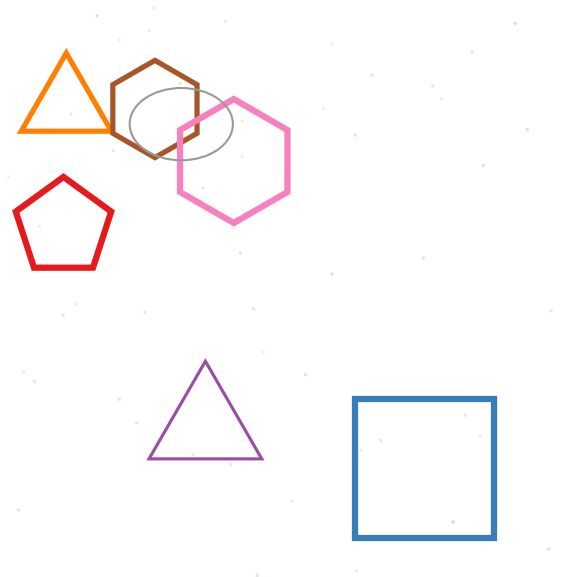[{"shape": "pentagon", "thickness": 3, "radius": 0.43, "center": [0.11, 0.606]}, {"shape": "square", "thickness": 3, "radius": 0.6, "center": [0.735, 0.188]}, {"shape": "triangle", "thickness": 1.5, "radius": 0.56, "center": [0.356, 0.261]}, {"shape": "triangle", "thickness": 2.5, "radius": 0.45, "center": [0.115, 0.817]}, {"shape": "hexagon", "thickness": 2.5, "radius": 0.42, "center": [0.268, 0.81]}, {"shape": "hexagon", "thickness": 3, "radius": 0.54, "center": [0.405, 0.72]}, {"shape": "oval", "thickness": 1, "radius": 0.45, "center": [0.314, 0.784]}]